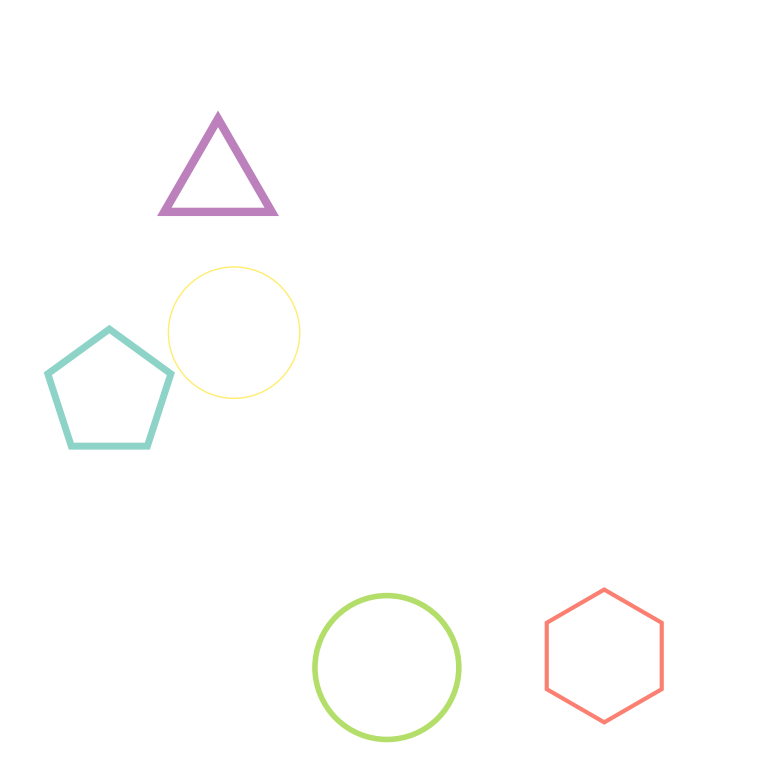[{"shape": "pentagon", "thickness": 2.5, "radius": 0.42, "center": [0.142, 0.489]}, {"shape": "hexagon", "thickness": 1.5, "radius": 0.43, "center": [0.785, 0.148]}, {"shape": "circle", "thickness": 2, "radius": 0.47, "center": [0.502, 0.133]}, {"shape": "triangle", "thickness": 3, "radius": 0.4, "center": [0.283, 0.765]}, {"shape": "circle", "thickness": 0.5, "radius": 0.43, "center": [0.304, 0.568]}]